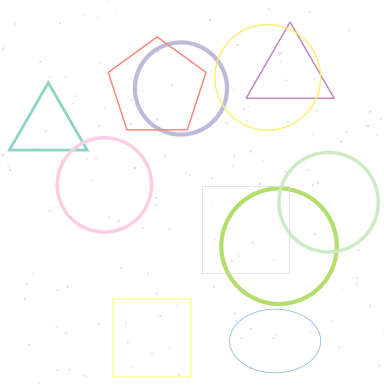[{"shape": "triangle", "thickness": 2, "radius": 0.58, "center": [0.125, 0.669]}, {"shape": "square", "thickness": 1.5, "radius": 0.51, "center": [0.394, 0.122]}, {"shape": "circle", "thickness": 3, "radius": 0.6, "center": [0.47, 0.77]}, {"shape": "pentagon", "thickness": 1, "radius": 0.67, "center": [0.408, 0.771]}, {"shape": "oval", "thickness": 0.5, "radius": 0.59, "center": [0.715, 0.114]}, {"shape": "circle", "thickness": 3, "radius": 0.75, "center": [0.725, 0.36]}, {"shape": "circle", "thickness": 2.5, "radius": 0.61, "center": [0.271, 0.52]}, {"shape": "square", "thickness": 0.5, "radius": 0.56, "center": [0.637, 0.403]}, {"shape": "triangle", "thickness": 1, "radius": 0.66, "center": [0.754, 0.811]}, {"shape": "circle", "thickness": 2.5, "radius": 0.65, "center": [0.853, 0.475]}, {"shape": "circle", "thickness": 1, "radius": 0.69, "center": [0.695, 0.799]}]